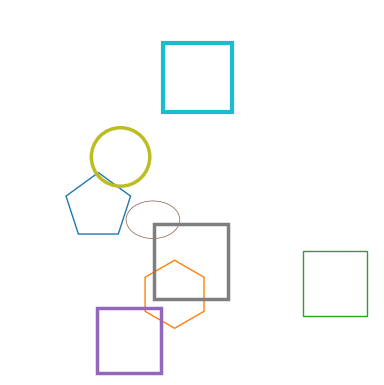[{"shape": "pentagon", "thickness": 1, "radius": 0.44, "center": [0.255, 0.463]}, {"shape": "hexagon", "thickness": 1, "radius": 0.44, "center": [0.453, 0.236]}, {"shape": "square", "thickness": 1, "radius": 0.42, "center": [0.871, 0.264]}, {"shape": "square", "thickness": 2.5, "radius": 0.42, "center": [0.335, 0.115]}, {"shape": "oval", "thickness": 0.5, "radius": 0.35, "center": [0.397, 0.429]}, {"shape": "square", "thickness": 2.5, "radius": 0.48, "center": [0.496, 0.321]}, {"shape": "circle", "thickness": 2.5, "radius": 0.38, "center": [0.313, 0.592]}, {"shape": "square", "thickness": 3, "radius": 0.45, "center": [0.513, 0.798]}]